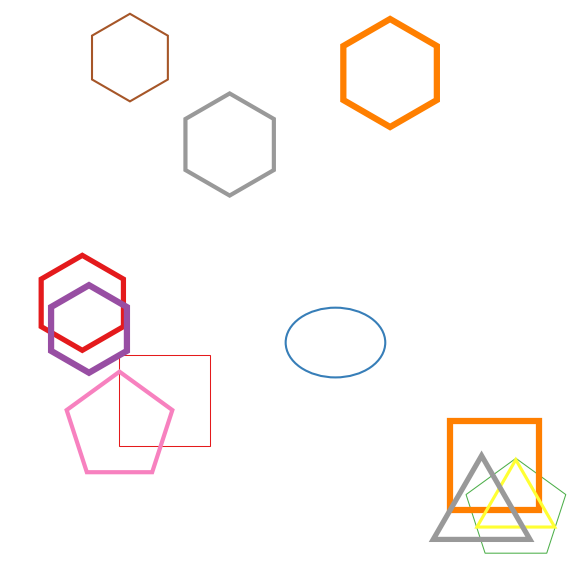[{"shape": "square", "thickness": 0.5, "radius": 0.39, "center": [0.285, 0.306]}, {"shape": "hexagon", "thickness": 2.5, "radius": 0.41, "center": [0.143, 0.475]}, {"shape": "oval", "thickness": 1, "radius": 0.43, "center": [0.581, 0.406]}, {"shape": "pentagon", "thickness": 0.5, "radius": 0.45, "center": [0.893, 0.115]}, {"shape": "hexagon", "thickness": 3, "radius": 0.38, "center": [0.154, 0.43]}, {"shape": "square", "thickness": 3, "radius": 0.38, "center": [0.857, 0.193]}, {"shape": "hexagon", "thickness": 3, "radius": 0.47, "center": [0.675, 0.873]}, {"shape": "triangle", "thickness": 1.5, "radius": 0.39, "center": [0.893, 0.125]}, {"shape": "hexagon", "thickness": 1, "radius": 0.38, "center": [0.225, 0.899]}, {"shape": "pentagon", "thickness": 2, "radius": 0.48, "center": [0.207, 0.259]}, {"shape": "triangle", "thickness": 2.5, "radius": 0.48, "center": [0.834, 0.113]}, {"shape": "hexagon", "thickness": 2, "radius": 0.44, "center": [0.398, 0.749]}]